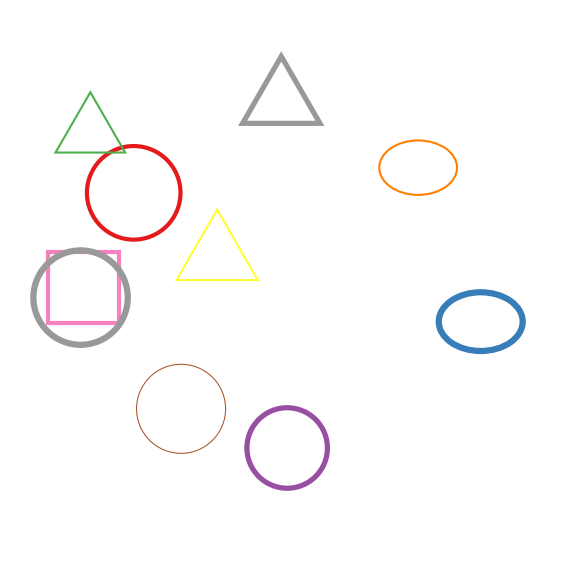[{"shape": "circle", "thickness": 2, "radius": 0.41, "center": [0.232, 0.665]}, {"shape": "oval", "thickness": 3, "radius": 0.36, "center": [0.832, 0.442]}, {"shape": "triangle", "thickness": 1, "radius": 0.35, "center": [0.156, 0.77]}, {"shape": "circle", "thickness": 2.5, "radius": 0.35, "center": [0.497, 0.223]}, {"shape": "oval", "thickness": 1, "radius": 0.34, "center": [0.724, 0.709]}, {"shape": "triangle", "thickness": 1, "radius": 0.41, "center": [0.376, 0.555]}, {"shape": "circle", "thickness": 0.5, "radius": 0.39, "center": [0.314, 0.291]}, {"shape": "square", "thickness": 2, "radius": 0.31, "center": [0.145, 0.502]}, {"shape": "circle", "thickness": 3, "radius": 0.41, "center": [0.14, 0.484]}, {"shape": "triangle", "thickness": 2.5, "radius": 0.39, "center": [0.487, 0.824]}]